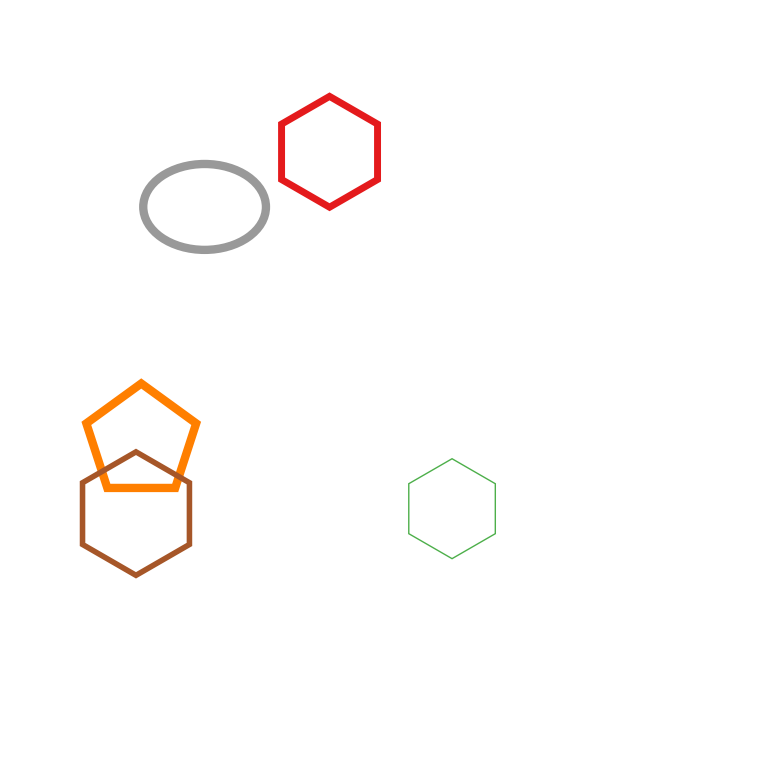[{"shape": "hexagon", "thickness": 2.5, "radius": 0.36, "center": [0.428, 0.803]}, {"shape": "hexagon", "thickness": 0.5, "radius": 0.32, "center": [0.587, 0.339]}, {"shape": "pentagon", "thickness": 3, "radius": 0.37, "center": [0.183, 0.427]}, {"shape": "hexagon", "thickness": 2, "radius": 0.4, "center": [0.177, 0.333]}, {"shape": "oval", "thickness": 3, "radius": 0.4, "center": [0.266, 0.731]}]